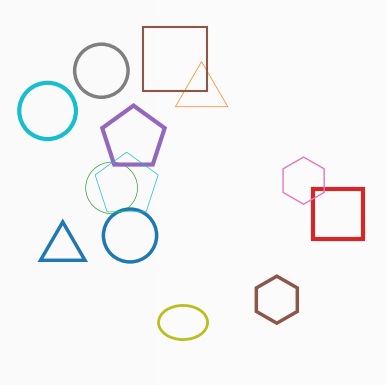[{"shape": "circle", "thickness": 2.5, "radius": 0.34, "center": [0.336, 0.388]}, {"shape": "triangle", "thickness": 2.5, "radius": 0.33, "center": [0.162, 0.357]}, {"shape": "triangle", "thickness": 0.5, "radius": 0.39, "center": [0.52, 0.762]}, {"shape": "circle", "thickness": 0.5, "radius": 0.33, "center": [0.288, 0.512]}, {"shape": "square", "thickness": 3, "radius": 0.33, "center": [0.873, 0.445]}, {"shape": "pentagon", "thickness": 3, "radius": 0.42, "center": [0.344, 0.641]}, {"shape": "square", "thickness": 1.5, "radius": 0.42, "center": [0.452, 0.846]}, {"shape": "hexagon", "thickness": 2.5, "radius": 0.31, "center": [0.714, 0.222]}, {"shape": "hexagon", "thickness": 1, "radius": 0.31, "center": [0.784, 0.531]}, {"shape": "circle", "thickness": 2.5, "radius": 0.34, "center": [0.262, 0.816]}, {"shape": "oval", "thickness": 2, "radius": 0.32, "center": [0.472, 0.162]}, {"shape": "circle", "thickness": 3, "radius": 0.37, "center": [0.123, 0.712]}, {"shape": "pentagon", "thickness": 0.5, "radius": 0.43, "center": [0.327, 0.519]}]